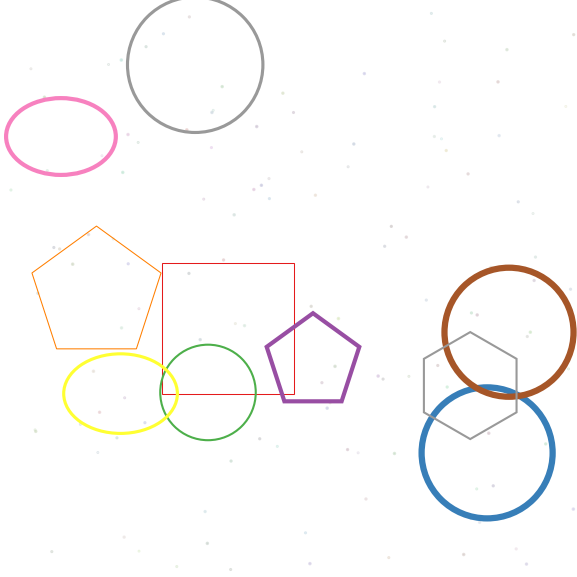[{"shape": "square", "thickness": 0.5, "radius": 0.57, "center": [0.394, 0.43]}, {"shape": "circle", "thickness": 3, "radius": 0.57, "center": [0.843, 0.215]}, {"shape": "circle", "thickness": 1, "radius": 0.41, "center": [0.36, 0.32]}, {"shape": "pentagon", "thickness": 2, "radius": 0.42, "center": [0.542, 0.372]}, {"shape": "pentagon", "thickness": 0.5, "radius": 0.59, "center": [0.167, 0.49]}, {"shape": "oval", "thickness": 1.5, "radius": 0.49, "center": [0.209, 0.318]}, {"shape": "circle", "thickness": 3, "radius": 0.56, "center": [0.881, 0.424]}, {"shape": "oval", "thickness": 2, "radius": 0.48, "center": [0.106, 0.763]}, {"shape": "hexagon", "thickness": 1, "radius": 0.46, "center": [0.814, 0.331]}, {"shape": "circle", "thickness": 1.5, "radius": 0.59, "center": [0.338, 0.887]}]